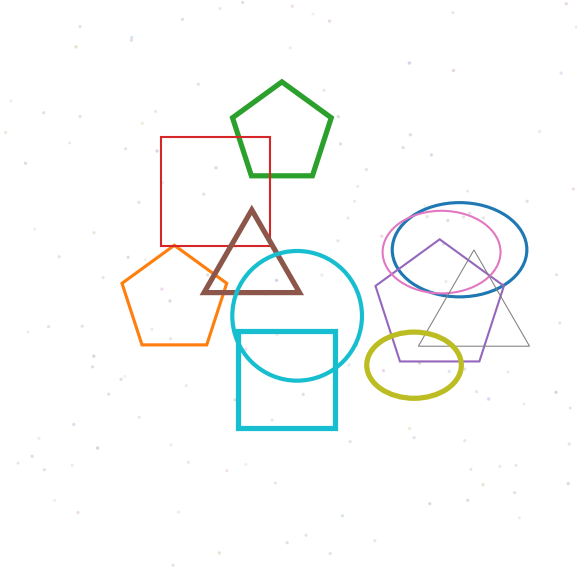[{"shape": "oval", "thickness": 1.5, "radius": 0.58, "center": [0.796, 0.567]}, {"shape": "pentagon", "thickness": 1.5, "radius": 0.48, "center": [0.302, 0.479]}, {"shape": "pentagon", "thickness": 2.5, "radius": 0.45, "center": [0.488, 0.767]}, {"shape": "square", "thickness": 1, "radius": 0.47, "center": [0.373, 0.668]}, {"shape": "pentagon", "thickness": 1, "radius": 0.58, "center": [0.761, 0.468]}, {"shape": "triangle", "thickness": 2.5, "radius": 0.48, "center": [0.436, 0.54]}, {"shape": "oval", "thickness": 1, "radius": 0.51, "center": [0.765, 0.563]}, {"shape": "triangle", "thickness": 0.5, "radius": 0.56, "center": [0.821, 0.455]}, {"shape": "oval", "thickness": 2.5, "radius": 0.41, "center": [0.717, 0.367]}, {"shape": "square", "thickness": 2.5, "radius": 0.42, "center": [0.496, 0.342]}, {"shape": "circle", "thickness": 2, "radius": 0.56, "center": [0.515, 0.452]}]